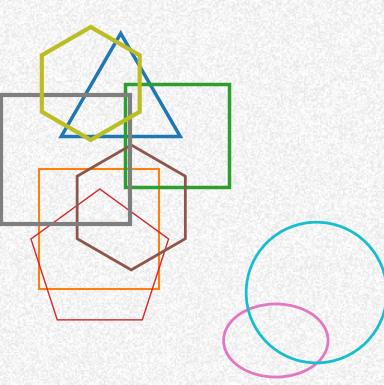[{"shape": "triangle", "thickness": 2.5, "radius": 0.89, "center": [0.314, 0.735]}, {"shape": "square", "thickness": 1.5, "radius": 0.78, "center": [0.257, 0.404]}, {"shape": "square", "thickness": 2.5, "radius": 0.67, "center": [0.46, 0.648]}, {"shape": "pentagon", "thickness": 1, "radius": 0.94, "center": [0.259, 0.321]}, {"shape": "hexagon", "thickness": 2, "radius": 0.81, "center": [0.341, 0.461]}, {"shape": "oval", "thickness": 2, "radius": 0.68, "center": [0.716, 0.116]}, {"shape": "square", "thickness": 3, "radius": 0.84, "center": [0.169, 0.585]}, {"shape": "hexagon", "thickness": 3, "radius": 0.73, "center": [0.236, 0.783]}, {"shape": "circle", "thickness": 2, "radius": 0.91, "center": [0.822, 0.24]}]